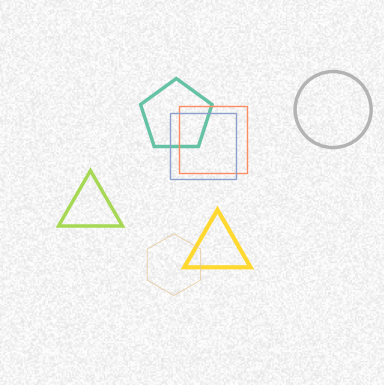[{"shape": "pentagon", "thickness": 2.5, "radius": 0.49, "center": [0.458, 0.698]}, {"shape": "square", "thickness": 1, "radius": 0.44, "center": [0.553, 0.637]}, {"shape": "square", "thickness": 1, "radius": 0.43, "center": [0.528, 0.62]}, {"shape": "triangle", "thickness": 2.5, "radius": 0.48, "center": [0.235, 0.461]}, {"shape": "triangle", "thickness": 3, "radius": 0.5, "center": [0.565, 0.356]}, {"shape": "hexagon", "thickness": 0.5, "radius": 0.4, "center": [0.452, 0.313]}, {"shape": "circle", "thickness": 2.5, "radius": 0.49, "center": [0.865, 0.716]}]